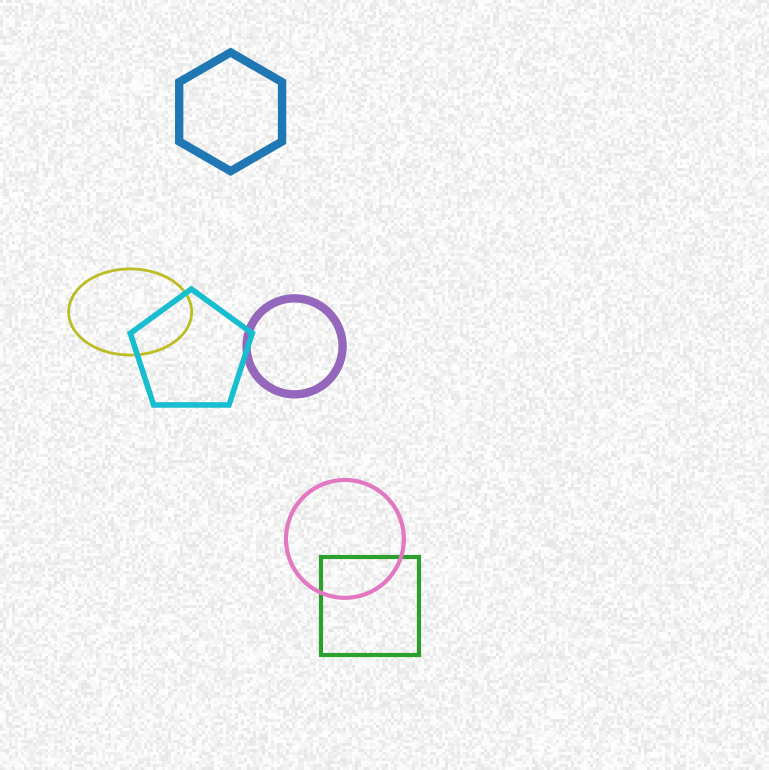[{"shape": "hexagon", "thickness": 3, "radius": 0.39, "center": [0.3, 0.855]}, {"shape": "square", "thickness": 1.5, "radius": 0.32, "center": [0.481, 0.213]}, {"shape": "circle", "thickness": 3, "radius": 0.31, "center": [0.383, 0.55]}, {"shape": "circle", "thickness": 1.5, "radius": 0.38, "center": [0.448, 0.3]}, {"shape": "oval", "thickness": 1, "radius": 0.4, "center": [0.169, 0.595]}, {"shape": "pentagon", "thickness": 2, "radius": 0.42, "center": [0.248, 0.541]}]